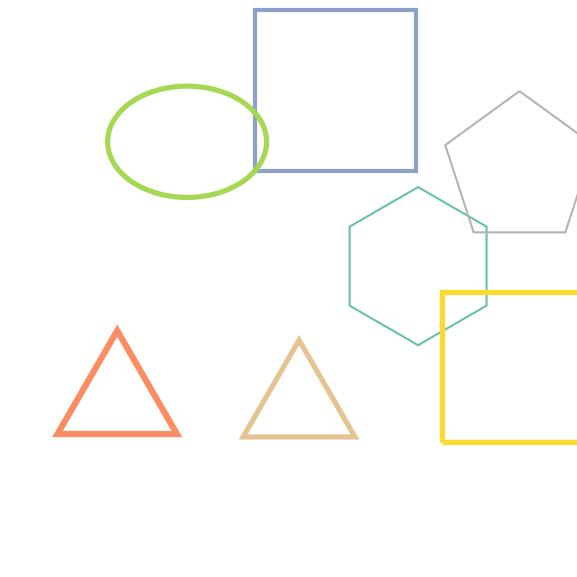[{"shape": "hexagon", "thickness": 1, "radius": 0.68, "center": [0.724, 0.538]}, {"shape": "triangle", "thickness": 3, "radius": 0.6, "center": [0.203, 0.307]}, {"shape": "square", "thickness": 2, "radius": 0.7, "center": [0.582, 0.843]}, {"shape": "oval", "thickness": 2.5, "radius": 0.69, "center": [0.324, 0.754]}, {"shape": "square", "thickness": 2.5, "radius": 0.65, "center": [0.895, 0.364]}, {"shape": "triangle", "thickness": 2.5, "radius": 0.56, "center": [0.518, 0.298]}, {"shape": "pentagon", "thickness": 1, "radius": 0.68, "center": [0.9, 0.706]}]